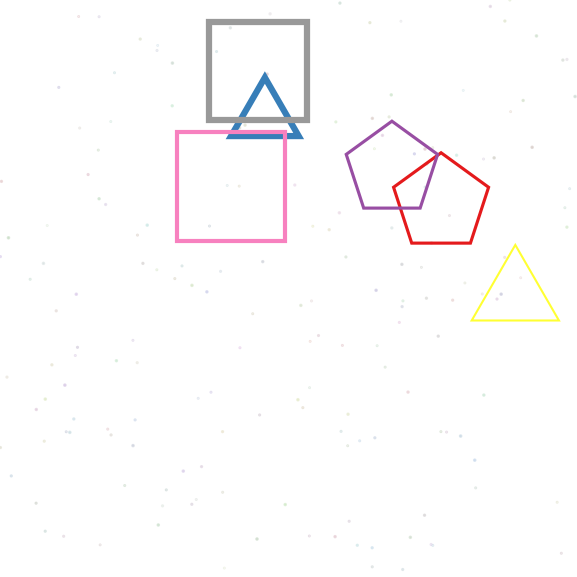[{"shape": "pentagon", "thickness": 1.5, "radius": 0.43, "center": [0.764, 0.648]}, {"shape": "triangle", "thickness": 3, "radius": 0.34, "center": [0.459, 0.797]}, {"shape": "pentagon", "thickness": 1.5, "radius": 0.42, "center": [0.679, 0.706]}, {"shape": "triangle", "thickness": 1, "radius": 0.44, "center": [0.892, 0.488]}, {"shape": "square", "thickness": 2, "radius": 0.47, "center": [0.4, 0.676]}, {"shape": "square", "thickness": 3, "radius": 0.43, "center": [0.446, 0.876]}]